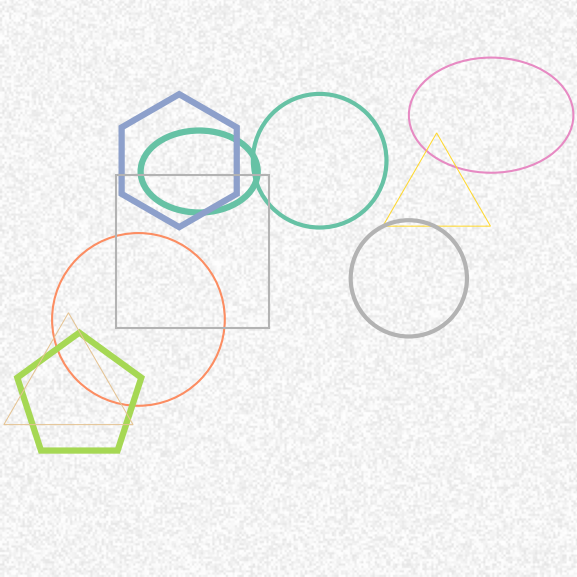[{"shape": "circle", "thickness": 2, "radius": 0.58, "center": [0.554, 0.721]}, {"shape": "oval", "thickness": 3, "radius": 0.51, "center": [0.345, 0.702]}, {"shape": "circle", "thickness": 1, "radius": 0.75, "center": [0.24, 0.446]}, {"shape": "hexagon", "thickness": 3, "radius": 0.58, "center": [0.31, 0.721]}, {"shape": "oval", "thickness": 1, "radius": 0.71, "center": [0.85, 0.8]}, {"shape": "pentagon", "thickness": 3, "radius": 0.56, "center": [0.137, 0.31]}, {"shape": "triangle", "thickness": 0.5, "radius": 0.54, "center": [0.756, 0.661]}, {"shape": "triangle", "thickness": 0.5, "radius": 0.65, "center": [0.119, 0.328]}, {"shape": "circle", "thickness": 2, "radius": 0.5, "center": [0.708, 0.517]}, {"shape": "square", "thickness": 1, "radius": 0.66, "center": [0.334, 0.563]}]